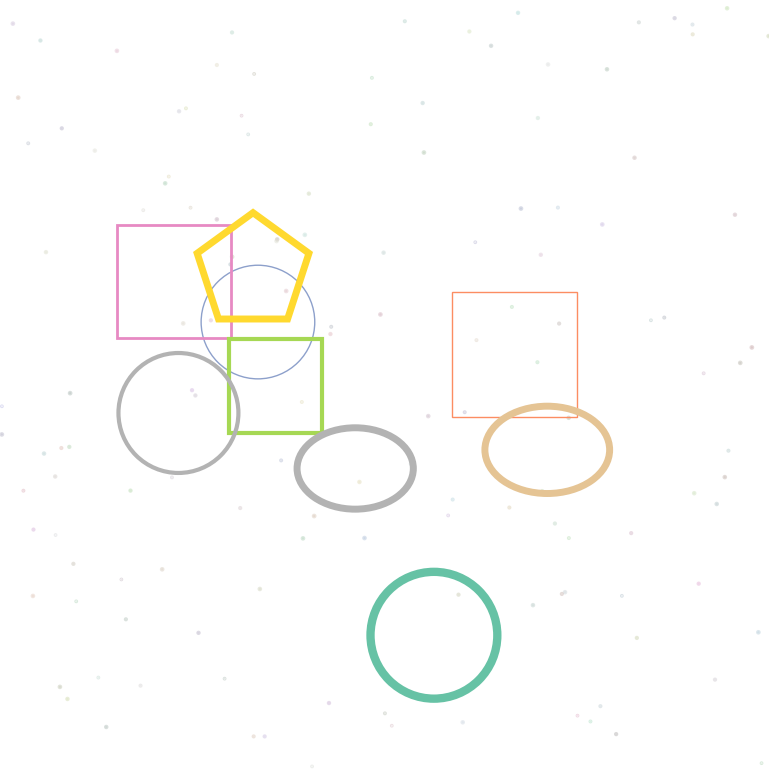[{"shape": "circle", "thickness": 3, "radius": 0.41, "center": [0.564, 0.175]}, {"shape": "square", "thickness": 0.5, "radius": 0.41, "center": [0.669, 0.539]}, {"shape": "circle", "thickness": 0.5, "radius": 0.37, "center": [0.335, 0.582]}, {"shape": "square", "thickness": 1, "radius": 0.37, "center": [0.226, 0.634]}, {"shape": "square", "thickness": 1.5, "radius": 0.3, "center": [0.358, 0.499]}, {"shape": "pentagon", "thickness": 2.5, "radius": 0.38, "center": [0.329, 0.647]}, {"shape": "oval", "thickness": 2.5, "radius": 0.4, "center": [0.711, 0.416]}, {"shape": "oval", "thickness": 2.5, "radius": 0.38, "center": [0.461, 0.392]}, {"shape": "circle", "thickness": 1.5, "radius": 0.39, "center": [0.232, 0.464]}]